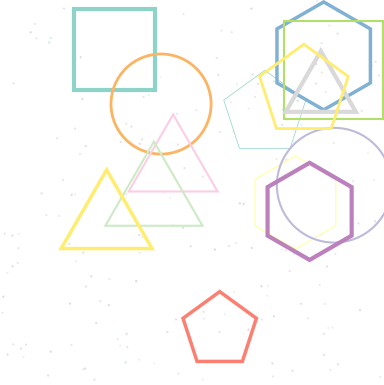[{"shape": "pentagon", "thickness": 0.5, "radius": 0.56, "center": [0.688, 0.705]}, {"shape": "square", "thickness": 3, "radius": 0.53, "center": [0.298, 0.871]}, {"shape": "hexagon", "thickness": 1, "radius": 0.6, "center": [0.767, 0.474]}, {"shape": "circle", "thickness": 1.5, "radius": 0.75, "center": [0.868, 0.519]}, {"shape": "pentagon", "thickness": 2.5, "radius": 0.5, "center": [0.571, 0.142]}, {"shape": "hexagon", "thickness": 2.5, "radius": 0.7, "center": [0.841, 0.855]}, {"shape": "circle", "thickness": 2, "radius": 0.65, "center": [0.418, 0.73]}, {"shape": "square", "thickness": 1.5, "radius": 0.64, "center": [0.866, 0.818]}, {"shape": "triangle", "thickness": 1.5, "radius": 0.67, "center": [0.45, 0.569]}, {"shape": "triangle", "thickness": 3, "radius": 0.53, "center": [0.833, 0.762]}, {"shape": "hexagon", "thickness": 3, "radius": 0.63, "center": [0.804, 0.451]}, {"shape": "triangle", "thickness": 1.5, "radius": 0.73, "center": [0.4, 0.486]}, {"shape": "triangle", "thickness": 2.5, "radius": 0.68, "center": [0.277, 0.423]}, {"shape": "pentagon", "thickness": 2, "radius": 0.61, "center": [0.789, 0.764]}]